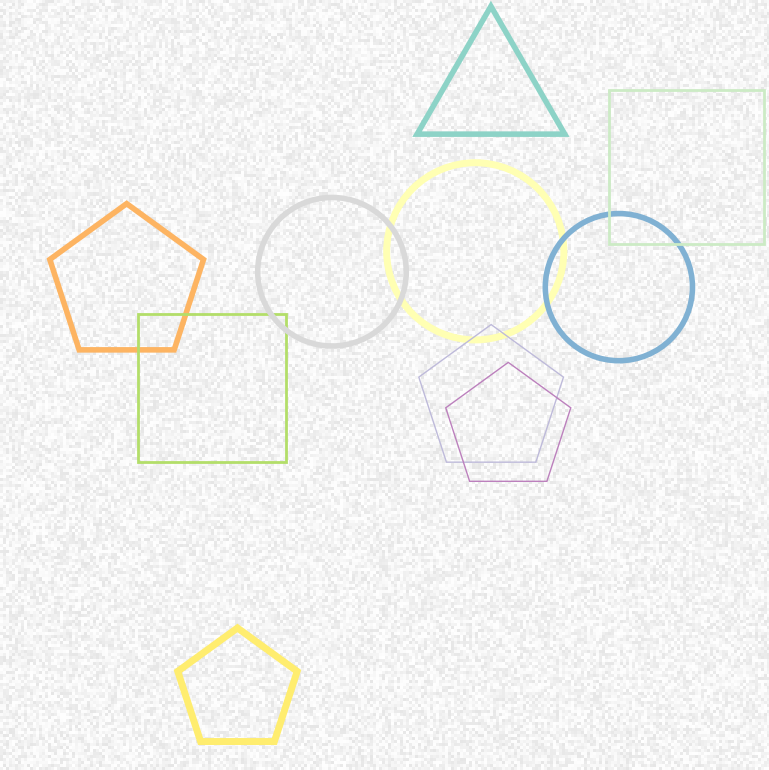[{"shape": "triangle", "thickness": 2, "radius": 0.55, "center": [0.638, 0.881]}, {"shape": "circle", "thickness": 2.5, "radius": 0.58, "center": [0.617, 0.674]}, {"shape": "pentagon", "thickness": 0.5, "radius": 0.49, "center": [0.638, 0.48]}, {"shape": "circle", "thickness": 2, "radius": 0.48, "center": [0.804, 0.627]}, {"shape": "pentagon", "thickness": 2, "radius": 0.52, "center": [0.165, 0.631]}, {"shape": "square", "thickness": 1, "radius": 0.48, "center": [0.275, 0.496]}, {"shape": "circle", "thickness": 2, "radius": 0.48, "center": [0.431, 0.647]}, {"shape": "pentagon", "thickness": 0.5, "radius": 0.43, "center": [0.66, 0.444]}, {"shape": "square", "thickness": 1, "radius": 0.5, "center": [0.892, 0.783]}, {"shape": "pentagon", "thickness": 2.5, "radius": 0.41, "center": [0.308, 0.103]}]